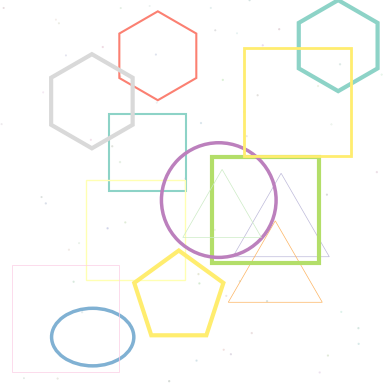[{"shape": "hexagon", "thickness": 3, "radius": 0.59, "center": [0.878, 0.881]}, {"shape": "square", "thickness": 1.5, "radius": 0.5, "center": [0.383, 0.603]}, {"shape": "square", "thickness": 1, "radius": 0.65, "center": [0.352, 0.403]}, {"shape": "triangle", "thickness": 0.5, "radius": 0.72, "center": [0.73, 0.405]}, {"shape": "hexagon", "thickness": 1.5, "radius": 0.58, "center": [0.41, 0.855]}, {"shape": "oval", "thickness": 2.5, "radius": 0.53, "center": [0.241, 0.124]}, {"shape": "triangle", "thickness": 0.5, "radius": 0.7, "center": [0.715, 0.285]}, {"shape": "square", "thickness": 3, "radius": 0.69, "center": [0.69, 0.456]}, {"shape": "square", "thickness": 0.5, "radius": 0.69, "center": [0.17, 0.173]}, {"shape": "hexagon", "thickness": 3, "radius": 0.61, "center": [0.239, 0.737]}, {"shape": "circle", "thickness": 2.5, "radius": 0.74, "center": [0.568, 0.48]}, {"shape": "triangle", "thickness": 0.5, "radius": 0.59, "center": [0.577, 0.442]}, {"shape": "pentagon", "thickness": 3, "radius": 0.61, "center": [0.464, 0.228]}, {"shape": "square", "thickness": 2, "radius": 0.7, "center": [0.773, 0.735]}]